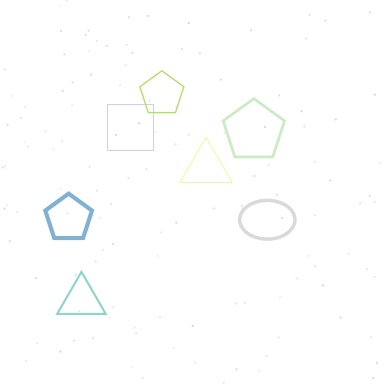[{"shape": "triangle", "thickness": 1.5, "radius": 0.36, "center": [0.212, 0.221]}, {"shape": "square", "thickness": 0.5, "radius": 0.3, "center": [0.337, 0.671]}, {"shape": "pentagon", "thickness": 3, "radius": 0.32, "center": [0.178, 0.433]}, {"shape": "pentagon", "thickness": 1, "radius": 0.3, "center": [0.421, 0.756]}, {"shape": "oval", "thickness": 2.5, "radius": 0.36, "center": [0.694, 0.429]}, {"shape": "pentagon", "thickness": 2, "radius": 0.42, "center": [0.659, 0.66]}, {"shape": "triangle", "thickness": 0.5, "radius": 0.39, "center": [0.535, 0.565]}]